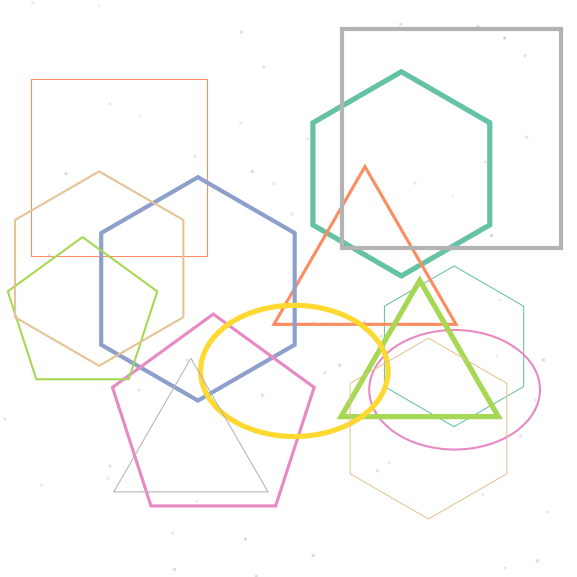[{"shape": "hexagon", "thickness": 2.5, "radius": 0.88, "center": [0.695, 0.698]}, {"shape": "hexagon", "thickness": 0.5, "radius": 0.7, "center": [0.786, 0.399]}, {"shape": "triangle", "thickness": 1.5, "radius": 0.91, "center": [0.632, 0.529]}, {"shape": "square", "thickness": 0.5, "radius": 0.77, "center": [0.206, 0.709]}, {"shape": "hexagon", "thickness": 2, "radius": 0.97, "center": [0.343, 0.499]}, {"shape": "pentagon", "thickness": 1.5, "radius": 0.92, "center": [0.369, 0.272]}, {"shape": "oval", "thickness": 1, "radius": 0.74, "center": [0.787, 0.324]}, {"shape": "pentagon", "thickness": 1, "radius": 0.68, "center": [0.143, 0.453]}, {"shape": "triangle", "thickness": 2.5, "radius": 0.79, "center": [0.727, 0.356]}, {"shape": "oval", "thickness": 2.5, "radius": 0.81, "center": [0.51, 0.357]}, {"shape": "hexagon", "thickness": 0.5, "radius": 0.78, "center": [0.742, 0.257]}, {"shape": "hexagon", "thickness": 1, "radius": 0.84, "center": [0.172, 0.534]}, {"shape": "square", "thickness": 2, "radius": 0.95, "center": [0.781, 0.759]}, {"shape": "triangle", "thickness": 0.5, "radius": 0.77, "center": [0.331, 0.225]}]